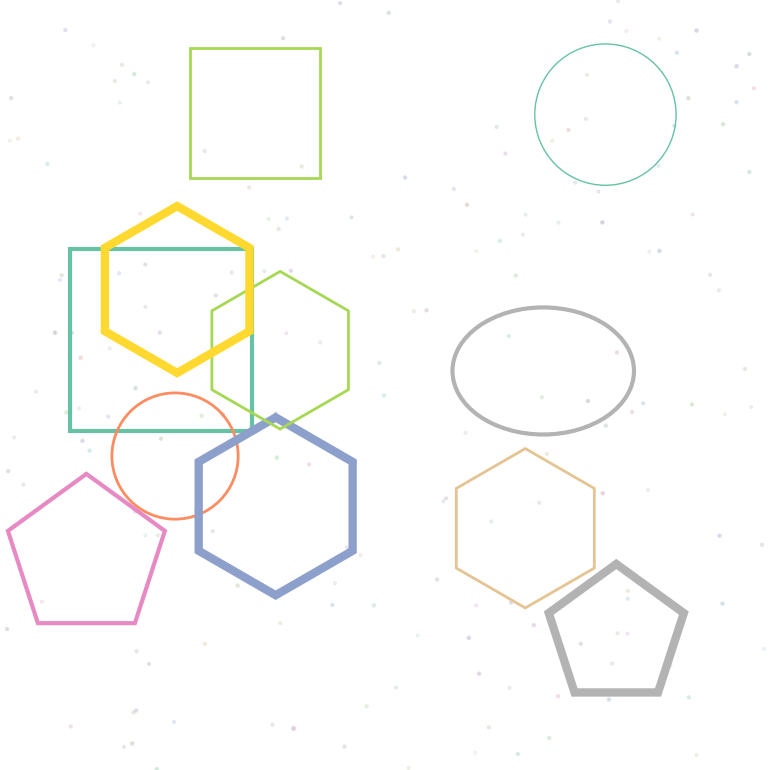[{"shape": "circle", "thickness": 0.5, "radius": 0.46, "center": [0.786, 0.851]}, {"shape": "square", "thickness": 1.5, "radius": 0.59, "center": [0.209, 0.559]}, {"shape": "circle", "thickness": 1, "radius": 0.41, "center": [0.227, 0.408]}, {"shape": "hexagon", "thickness": 3, "radius": 0.58, "center": [0.358, 0.342]}, {"shape": "pentagon", "thickness": 1.5, "radius": 0.54, "center": [0.112, 0.277]}, {"shape": "hexagon", "thickness": 1, "radius": 0.51, "center": [0.364, 0.545]}, {"shape": "square", "thickness": 1, "radius": 0.42, "center": [0.331, 0.853]}, {"shape": "hexagon", "thickness": 3, "radius": 0.54, "center": [0.23, 0.624]}, {"shape": "hexagon", "thickness": 1, "radius": 0.52, "center": [0.682, 0.314]}, {"shape": "pentagon", "thickness": 3, "radius": 0.46, "center": [0.8, 0.175]}, {"shape": "oval", "thickness": 1.5, "radius": 0.59, "center": [0.706, 0.518]}]